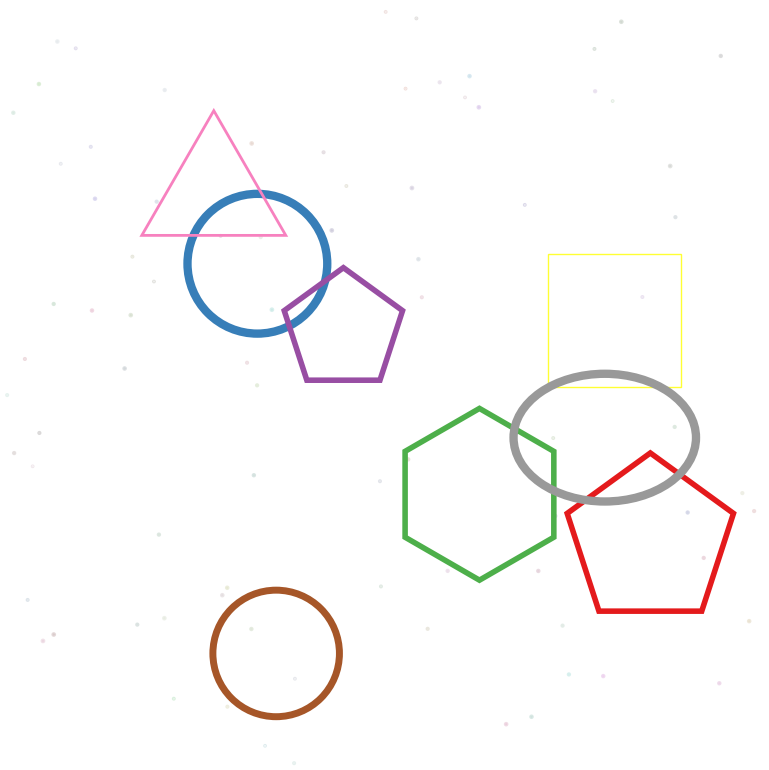[{"shape": "pentagon", "thickness": 2, "radius": 0.57, "center": [0.845, 0.298]}, {"shape": "circle", "thickness": 3, "radius": 0.45, "center": [0.334, 0.657]}, {"shape": "hexagon", "thickness": 2, "radius": 0.56, "center": [0.623, 0.358]}, {"shape": "pentagon", "thickness": 2, "radius": 0.4, "center": [0.446, 0.572]}, {"shape": "square", "thickness": 0.5, "radius": 0.43, "center": [0.798, 0.584]}, {"shape": "circle", "thickness": 2.5, "radius": 0.41, "center": [0.359, 0.151]}, {"shape": "triangle", "thickness": 1, "radius": 0.54, "center": [0.278, 0.748]}, {"shape": "oval", "thickness": 3, "radius": 0.59, "center": [0.785, 0.432]}]